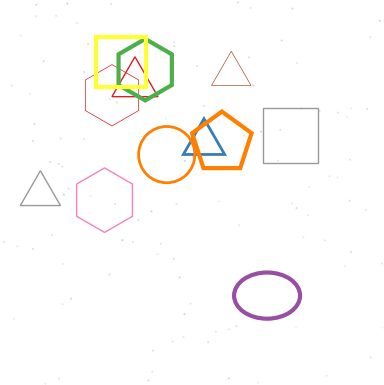[{"shape": "triangle", "thickness": 1, "radius": 0.35, "center": [0.351, 0.783]}, {"shape": "hexagon", "thickness": 0.5, "radius": 0.4, "center": [0.291, 0.753]}, {"shape": "triangle", "thickness": 2, "radius": 0.31, "center": [0.53, 0.63]}, {"shape": "hexagon", "thickness": 3, "radius": 0.4, "center": [0.377, 0.819]}, {"shape": "oval", "thickness": 3, "radius": 0.43, "center": [0.694, 0.232]}, {"shape": "circle", "thickness": 2, "radius": 0.37, "center": [0.433, 0.598]}, {"shape": "pentagon", "thickness": 3, "radius": 0.41, "center": [0.576, 0.629]}, {"shape": "square", "thickness": 3, "radius": 0.32, "center": [0.313, 0.838]}, {"shape": "triangle", "thickness": 0.5, "radius": 0.3, "center": [0.601, 0.808]}, {"shape": "hexagon", "thickness": 1, "radius": 0.42, "center": [0.272, 0.48]}, {"shape": "square", "thickness": 1, "radius": 0.36, "center": [0.754, 0.647]}, {"shape": "triangle", "thickness": 1, "radius": 0.3, "center": [0.105, 0.496]}]